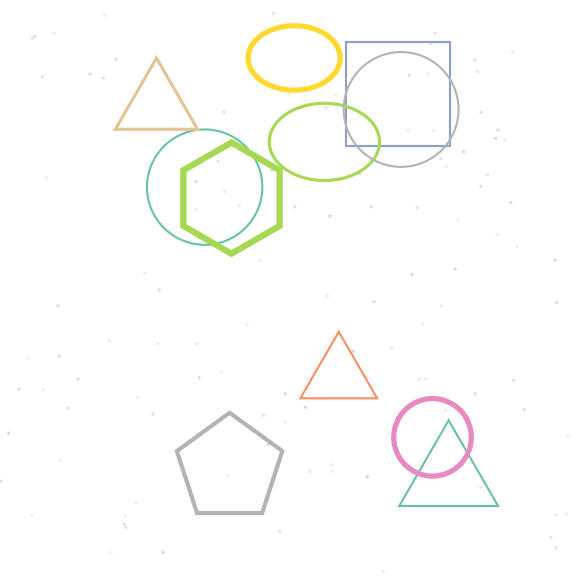[{"shape": "circle", "thickness": 1, "radius": 0.5, "center": [0.354, 0.675]}, {"shape": "triangle", "thickness": 1, "radius": 0.49, "center": [0.777, 0.172]}, {"shape": "triangle", "thickness": 1, "radius": 0.38, "center": [0.587, 0.348]}, {"shape": "square", "thickness": 1, "radius": 0.45, "center": [0.69, 0.837]}, {"shape": "circle", "thickness": 2.5, "radius": 0.34, "center": [0.749, 0.242]}, {"shape": "hexagon", "thickness": 3, "radius": 0.48, "center": [0.401, 0.656]}, {"shape": "oval", "thickness": 1.5, "radius": 0.48, "center": [0.562, 0.753]}, {"shape": "oval", "thickness": 2.5, "radius": 0.4, "center": [0.509, 0.899]}, {"shape": "triangle", "thickness": 1.5, "radius": 0.41, "center": [0.271, 0.816]}, {"shape": "pentagon", "thickness": 2, "radius": 0.48, "center": [0.398, 0.188]}, {"shape": "circle", "thickness": 1, "radius": 0.5, "center": [0.695, 0.81]}]